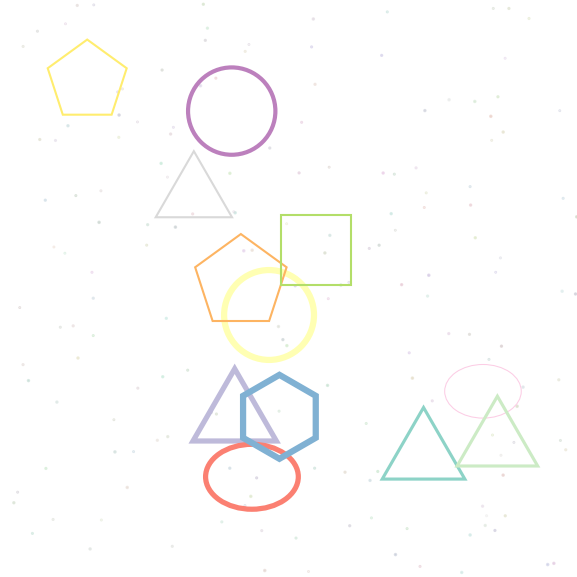[{"shape": "triangle", "thickness": 1.5, "radius": 0.41, "center": [0.733, 0.211]}, {"shape": "circle", "thickness": 3, "radius": 0.39, "center": [0.466, 0.454]}, {"shape": "triangle", "thickness": 2.5, "radius": 0.42, "center": [0.406, 0.277]}, {"shape": "oval", "thickness": 2.5, "radius": 0.4, "center": [0.436, 0.174]}, {"shape": "hexagon", "thickness": 3, "radius": 0.36, "center": [0.484, 0.277]}, {"shape": "pentagon", "thickness": 1, "radius": 0.42, "center": [0.417, 0.511]}, {"shape": "square", "thickness": 1, "radius": 0.3, "center": [0.547, 0.567]}, {"shape": "oval", "thickness": 0.5, "radius": 0.33, "center": [0.836, 0.322]}, {"shape": "triangle", "thickness": 1, "radius": 0.38, "center": [0.336, 0.661]}, {"shape": "circle", "thickness": 2, "radius": 0.38, "center": [0.401, 0.807]}, {"shape": "triangle", "thickness": 1.5, "radius": 0.4, "center": [0.861, 0.232]}, {"shape": "pentagon", "thickness": 1, "radius": 0.36, "center": [0.151, 0.859]}]